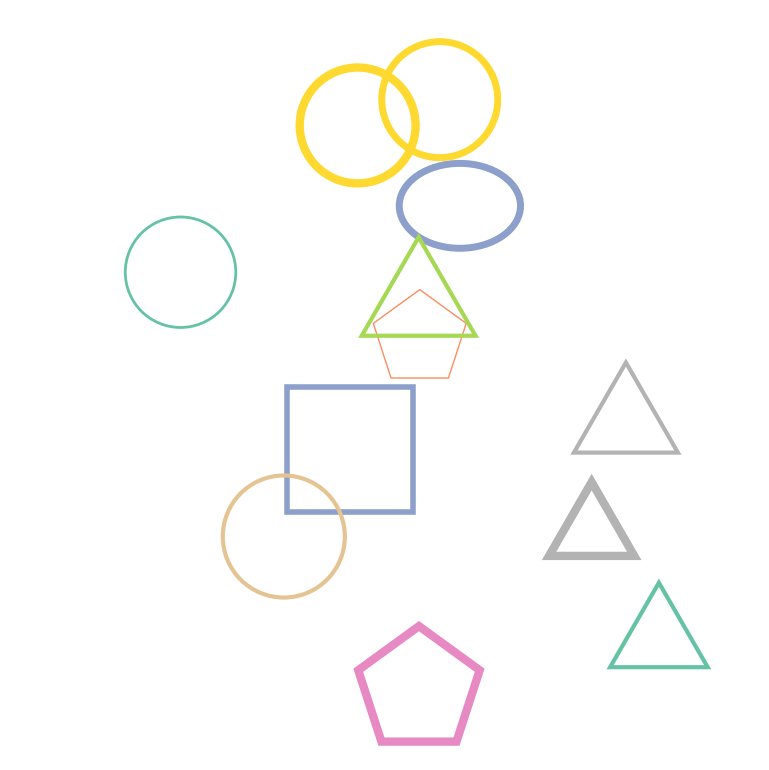[{"shape": "triangle", "thickness": 1.5, "radius": 0.37, "center": [0.856, 0.17]}, {"shape": "circle", "thickness": 1, "radius": 0.36, "center": [0.234, 0.646]}, {"shape": "pentagon", "thickness": 0.5, "radius": 0.32, "center": [0.545, 0.56]}, {"shape": "square", "thickness": 2, "radius": 0.41, "center": [0.455, 0.417]}, {"shape": "oval", "thickness": 2.5, "radius": 0.39, "center": [0.597, 0.733]}, {"shape": "pentagon", "thickness": 3, "radius": 0.41, "center": [0.544, 0.104]}, {"shape": "triangle", "thickness": 1.5, "radius": 0.43, "center": [0.544, 0.607]}, {"shape": "circle", "thickness": 2.5, "radius": 0.38, "center": [0.571, 0.871]}, {"shape": "circle", "thickness": 3, "radius": 0.38, "center": [0.464, 0.837]}, {"shape": "circle", "thickness": 1.5, "radius": 0.4, "center": [0.369, 0.303]}, {"shape": "triangle", "thickness": 1.5, "radius": 0.39, "center": [0.813, 0.451]}, {"shape": "triangle", "thickness": 3, "radius": 0.32, "center": [0.768, 0.31]}]